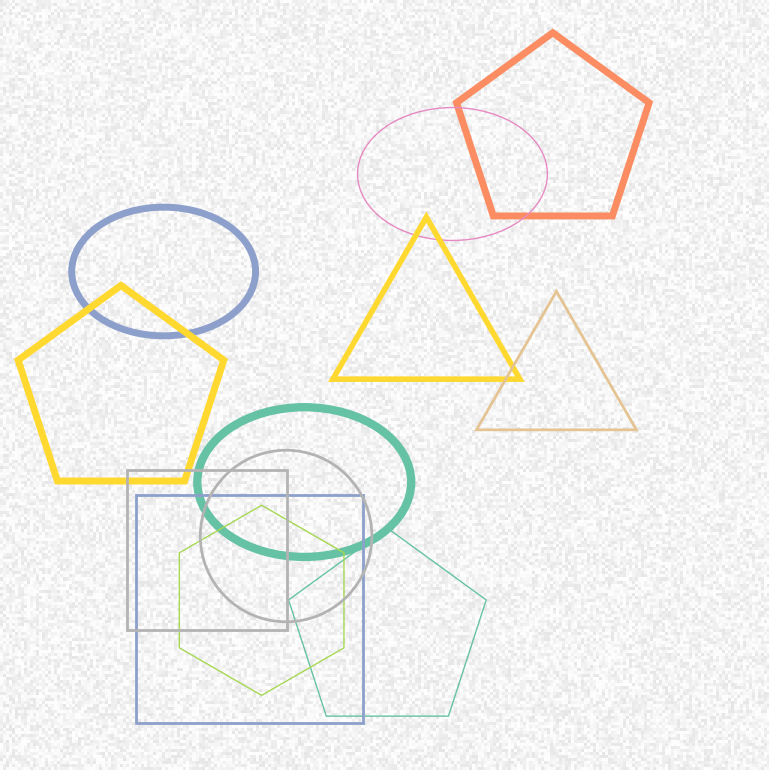[{"shape": "pentagon", "thickness": 0.5, "radius": 0.67, "center": [0.503, 0.179]}, {"shape": "oval", "thickness": 3, "radius": 0.69, "center": [0.395, 0.374]}, {"shape": "pentagon", "thickness": 2.5, "radius": 0.66, "center": [0.718, 0.826]}, {"shape": "oval", "thickness": 2.5, "radius": 0.6, "center": [0.213, 0.647]}, {"shape": "square", "thickness": 1, "radius": 0.74, "center": [0.324, 0.209]}, {"shape": "oval", "thickness": 0.5, "radius": 0.62, "center": [0.588, 0.774]}, {"shape": "hexagon", "thickness": 0.5, "radius": 0.62, "center": [0.34, 0.22]}, {"shape": "triangle", "thickness": 2, "radius": 0.7, "center": [0.554, 0.578]}, {"shape": "pentagon", "thickness": 2.5, "radius": 0.7, "center": [0.157, 0.489]}, {"shape": "triangle", "thickness": 1, "radius": 0.6, "center": [0.723, 0.502]}, {"shape": "circle", "thickness": 1, "radius": 0.56, "center": [0.372, 0.304]}, {"shape": "square", "thickness": 1, "radius": 0.52, "center": [0.268, 0.286]}]